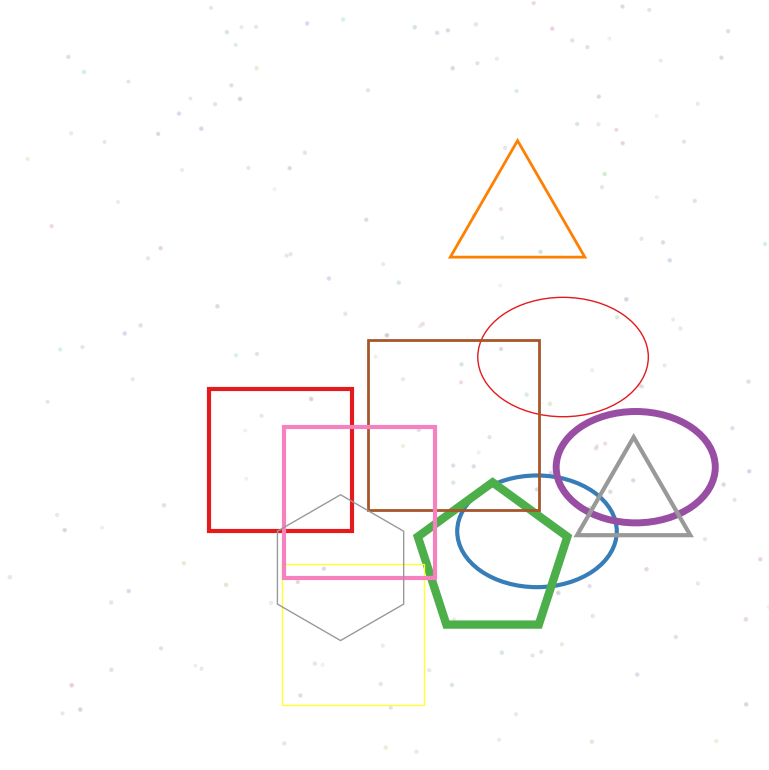[{"shape": "oval", "thickness": 0.5, "radius": 0.55, "center": [0.731, 0.536]}, {"shape": "square", "thickness": 1.5, "radius": 0.46, "center": [0.365, 0.403]}, {"shape": "oval", "thickness": 1.5, "radius": 0.52, "center": [0.697, 0.31]}, {"shape": "pentagon", "thickness": 3, "radius": 0.51, "center": [0.64, 0.271]}, {"shape": "oval", "thickness": 2.5, "radius": 0.52, "center": [0.826, 0.393]}, {"shape": "triangle", "thickness": 1, "radius": 0.5, "center": [0.672, 0.716]}, {"shape": "square", "thickness": 0.5, "radius": 0.46, "center": [0.458, 0.176]}, {"shape": "square", "thickness": 1, "radius": 0.55, "center": [0.589, 0.448]}, {"shape": "square", "thickness": 1.5, "radius": 0.49, "center": [0.467, 0.348]}, {"shape": "hexagon", "thickness": 0.5, "radius": 0.47, "center": [0.442, 0.263]}, {"shape": "triangle", "thickness": 1.5, "radius": 0.42, "center": [0.823, 0.347]}]